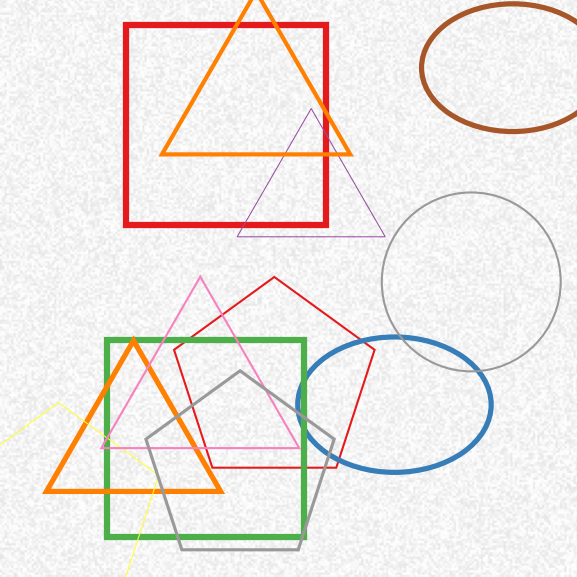[{"shape": "square", "thickness": 3, "radius": 0.86, "center": [0.391, 0.783]}, {"shape": "pentagon", "thickness": 1, "radius": 0.91, "center": [0.475, 0.337]}, {"shape": "oval", "thickness": 2.5, "radius": 0.84, "center": [0.683, 0.298]}, {"shape": "square", "thickness": 3, "radius": 0.85, "center": [0.356, 0.24]}, {"shape": "triangle", "thickness": 0.5, "radius": 0.74, "center": [0.539, 0.663]}, {"shape": "triangle", "thickness": 2.5, "radius": 0.87, "center": [0.231, 0.235]}, {"shape": "triangle", "thickness": 2, "radius": 0.94, "center": [0.443, 0.826]}, {"shape": "pentagon", "thickness": 0.5, "radius": 0.91, "center": [0.101, 0.12]}, {"shape": "oval", "thickness": 2.5, "radius": 0.79, "center": [0.888, 0.882]}, {"shape": "triangle", "thickness": 1, "radius": 0.99, "center": [0.347, 0.322]}, {"shape": "pentagon", "thickness": 1.5, "radius": 0.86, "center": [0.416, 0.186]}, {"shape": "circle", "thickness": 1, "radius": 0.77, "center": [0.816, 0.511]}]